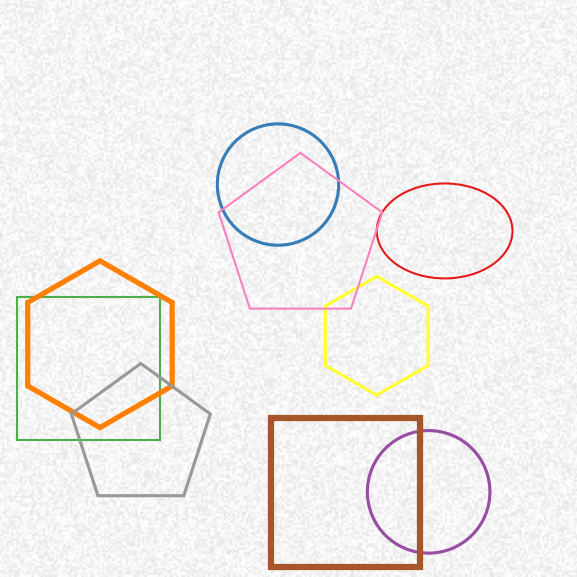[{"shape": "oval", "thickness": 1, "radius": 0.59, "center": [0.77, 0.599]}, {"shape": "circle", "thickness": 1.5, "radius": 0.53, "center": [0.481, 0.68]}, {"shape": "square", "thickness": 1, "radius": 0.62, "center": [0.153, 0.361]}, {"shape": "circle", "thickness": 1.5, "radius": 0.53, "center": [0.742, 0.147]}, {"shape": "hexagon", "thickness": 2.5, "radius": 0.72, "center": [0.173, 0.403]}, {"shape": "hexagon", "thickness": 1.5, "radius": 0.51, "center": [0.652, 0.418]}, {"shape": "square", "thickness": 3, "radius": 0.64, "center": [0.599, 0.146]}, {"shape": "pentagon", "thickness": 1, "radius": 0.75, "center": [0.52, 0.585]}, {"shape": "pentagon", "thickness": 1.5, "radius": 0.63, "center": [0.244, 0.243]}]